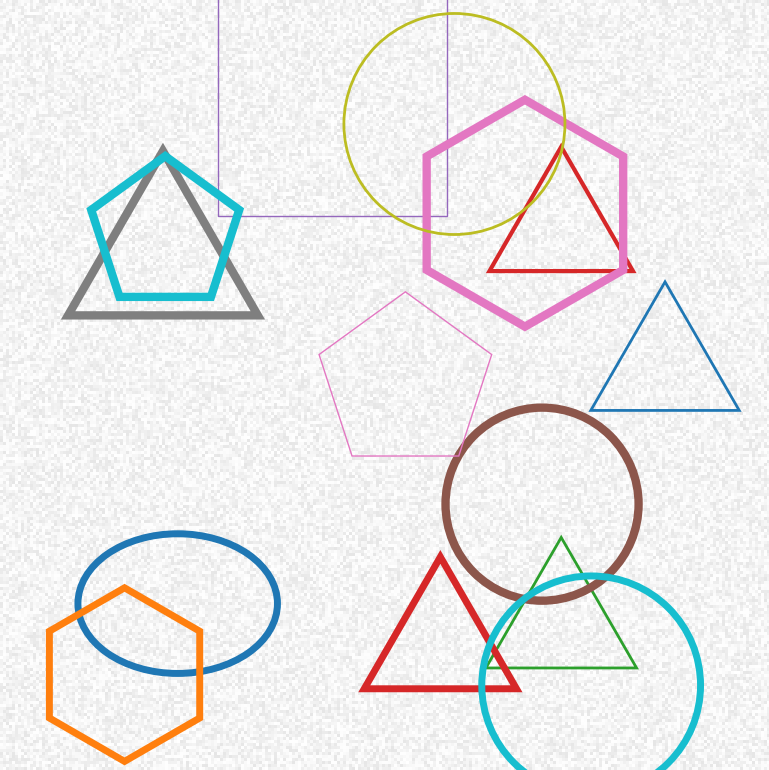[{"shape": "triangle", "thickness": 1, "radius": 0.56, "center": [0.864, 0.523]}, {"shape": "oval", "thickness": 2.5, "radius": 0.65, "center": [0.231, 0.216]}, {"shape": "hexagon", "thickness": 2.5, "radius": 0.56, "center": [0.162, 0.124]}, {"shape": "triangle", "thickness": 1, "radius": 0.56, "center": [0.729, 0.189]}, {"shape": "triangle", "thickness": 1.5, "radius": 0.54, "center": [0.729, 0.702]}, {"shape": "triangle", "thickness": 2.5, "radius": 0.57, "center": [0.572, 0.163]}, {"shape": "square", "thickness": 0.5, "radius": 0.74, "center": [0.431, 0.867]}, {"shape": "circle", "thickness": 3, "radius": 0.63, "center": [0.704, 0.345]}, {"shape": "hexagon", "thickness": 3, "radius": 0.74, "center": [0.682, 0.723]}, {"shape": "pentagon", "thickness": 0.5, "radius": 0.59, "center": [0.526, 0.503]}, {"shape": "triangle", "thickness": 3, "radius": 0.71, "center": [0.212, 0.662]}, {"shape": "circle", "thickness": 1, "radius": 0.72, "center": [0.59, 0.839]}, {"shape": "pentagon", "thickness": 3, "radius": 0.51, "center": [0.215, 0.696]}, {"shape": "circle", "thickness": 2.5, "radius": 0.71, "center": [0.768, 0.11]}]